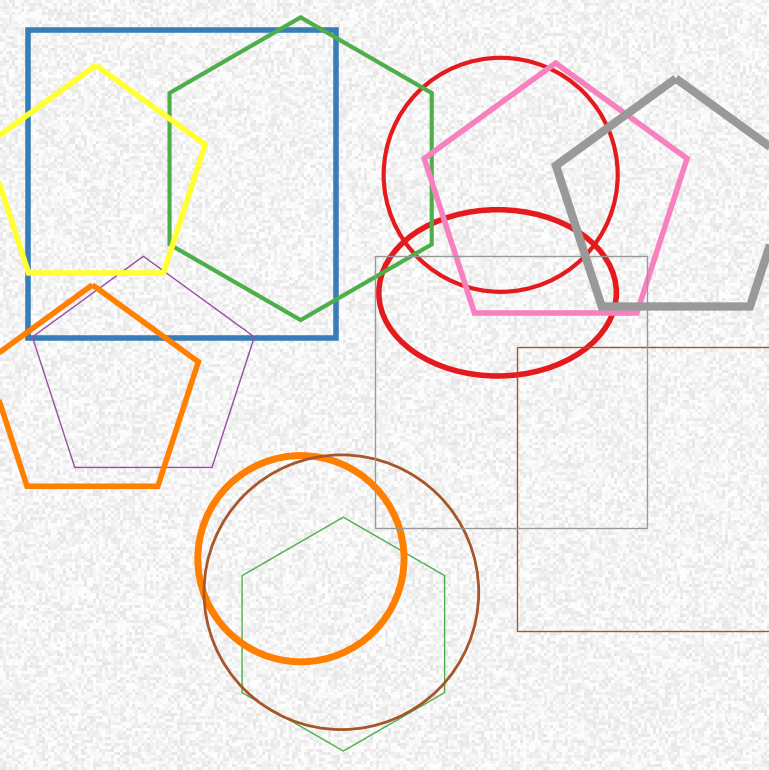[{"shape": "circle", "thickness": 1.5, "radius": 0.76, "center": [0.65, 0.773]}, {"shape": "oval", "thickness": 2, "radius": 0.77, "center": [0.646, 0.62]}, {"shape": "square", "thickness": 2, "radius": 1.0, "center": [0.237, 0.761]}, {"shape": "hexagon", "thickness": 1.5, "radius": 0.98, "center": [0.39, 0.781]}, {"shape": "hexagon", "thickness": 0.5, "radius": 0.76, "center": [0.446, 0.176]}, {"shape": "pentagon", "thickness": 0.5, "radius": 0.76, "center": [0.186, 0.516]}, {"shape": "pentagon", "thickness": 2, "radius": 0.72, "center": [0.12, 0.485]}, {"shape": "circle", "thickness": 2.5, "radius": 0.67, "center": [0.391, 0.274]}, {"shape": "pentagon", "thickness": 2, "radius": 0.75, "center": [0.125, 0.766]}, {"shape": "square", "thickness": 0.5, "radius": 0.92, "center": [0.857, 0.365]}, {"shape": "circle", "thickness": 1, "radius": 0.89, "center": [0.443, 0.231]}, {"shape": "pentagon", "thickness": 2, "radius": 0.9, "center": [0.722, 0.739]}, {"shape": "pentagon", "thickness": 3, "radius": 0.82, "center": [0.878, 0.734]}, {"shape": "square", "thickness": 0.5, "radius": 0.88, "center": [0.663, 0.491]}]